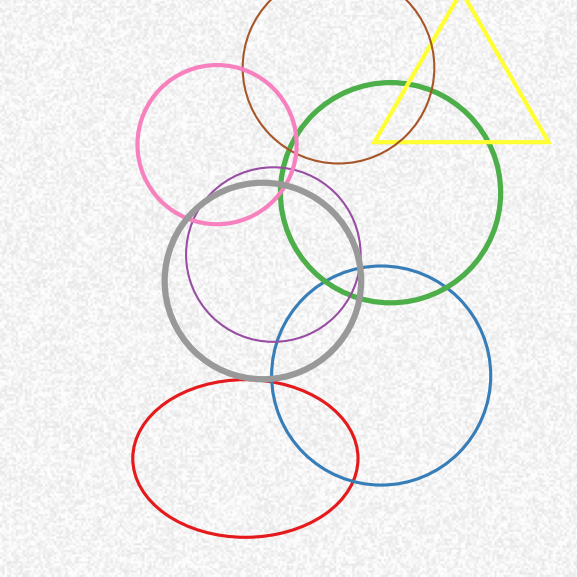[{"shape": "oval", "thickness": 1.5, "radius": 0.97, "center": [0.425, 0.205]}, {"shape": "circle", "thickness": 1.5, "radius": 0.95, "center": [0.66, 0.349]}, {"shape": "circle", "thickness": 2.5, "radius": 0.95, "center": [0.676, 0.665]}, {"shape": "circle", "thickness": 1, "radius": 0.76, "center": [0.473, 0.558]}, {"shape": "triangle", "thickness": 2, "radius": 0.87, "center": [0.799, 0.84]}, {"shape": "circle", "thickness": 1, "radius": 0.83, "center": [0.586, 0.882]}, {"shape": "circle", "thickness": 2, "radius": 0.69, "center": [0.376, 0.749]}, {"shape": "circle", "thickness": 3, "radius": 0.85, "center": [0.455, 0.513]}]